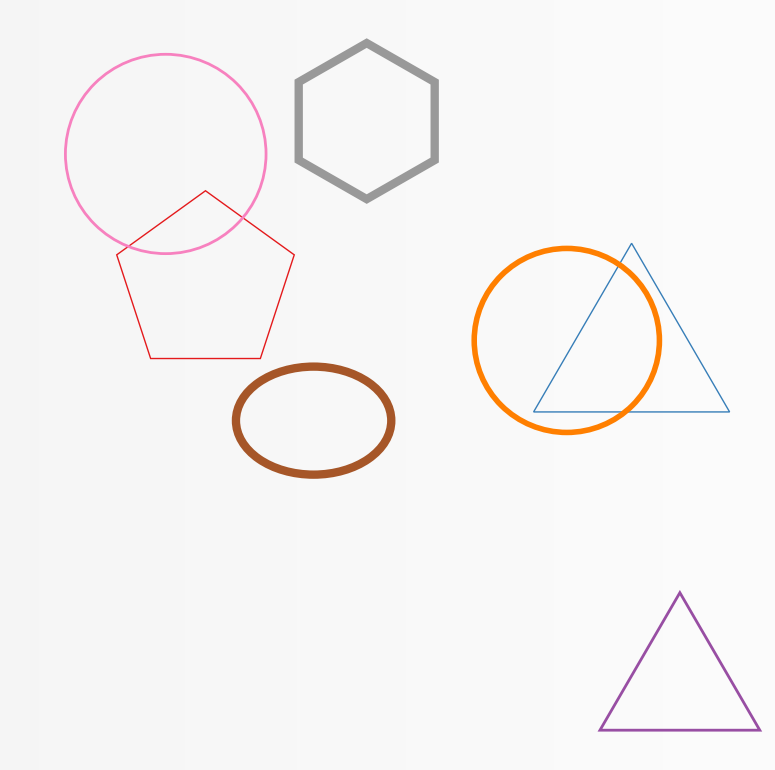[{"shape": "pentagon", "thickness": 0.5, "radius": 0.6, "center": [0.265, 0.632]}, {"shape": "triangle", "thickness": 0.5, "radius": 0.73, "center": [0.815, 0.538]}, {"shape": "triangle", "thickness": 1, "radius": 0.6, "center": [0.877, 0.111]}, {"shape": "circle", "thickness": 2, "radius": 0.6, "center": [0.731, 0.558]}, {"shape": "oval", "thickness": 3, "radius": 0.5, "center": [0.405, 0.454]}, {"shape": "circle", "thickness": 1, "radius": 0.65, "center": [0.214, 0.8]}, {"shape": "hexagon", "thickness": 3, "radius": 0.51, "center": [0.473, 0.843]}]